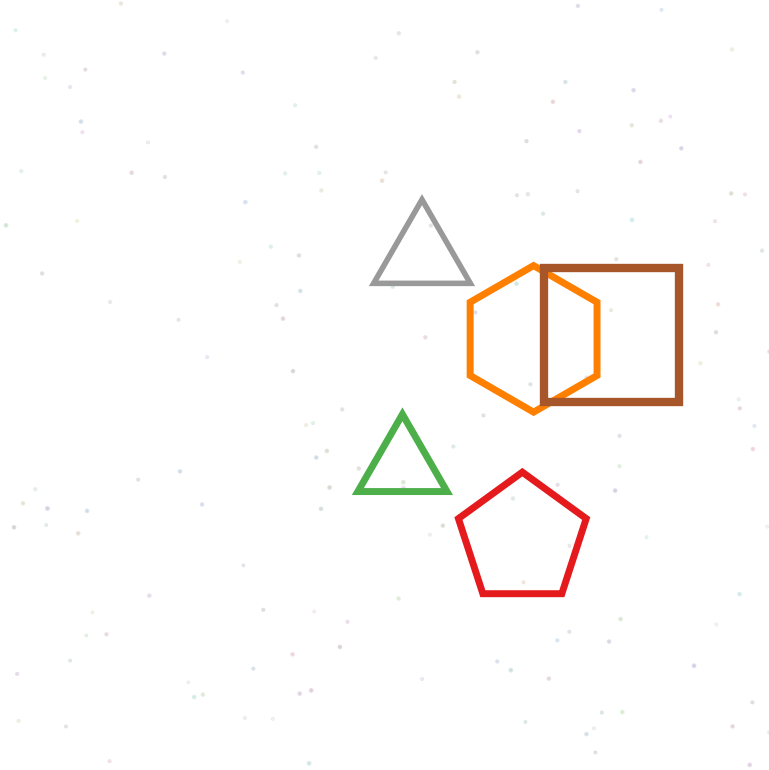[{"shape": "pentagon", "thickness": 2.5, "radius": 0.44, "center": [0.678, 0.3]}, {"shape": "triangle", "thickness": 2.5, "radius": 0.33, "center": [0.523, 0.395]}, {"shape": "hexagon", "thickness": 2.5, "radius": 0.48, "center": [0.693, 0.56]}, {"shape": "square", "thickness": 3, "radius": 0.44, "center": [0.794, 0.565]}, {"shape": "triangle", "thickness": 2, "radius": 0.36, "center": [0.548, 0.668]}]